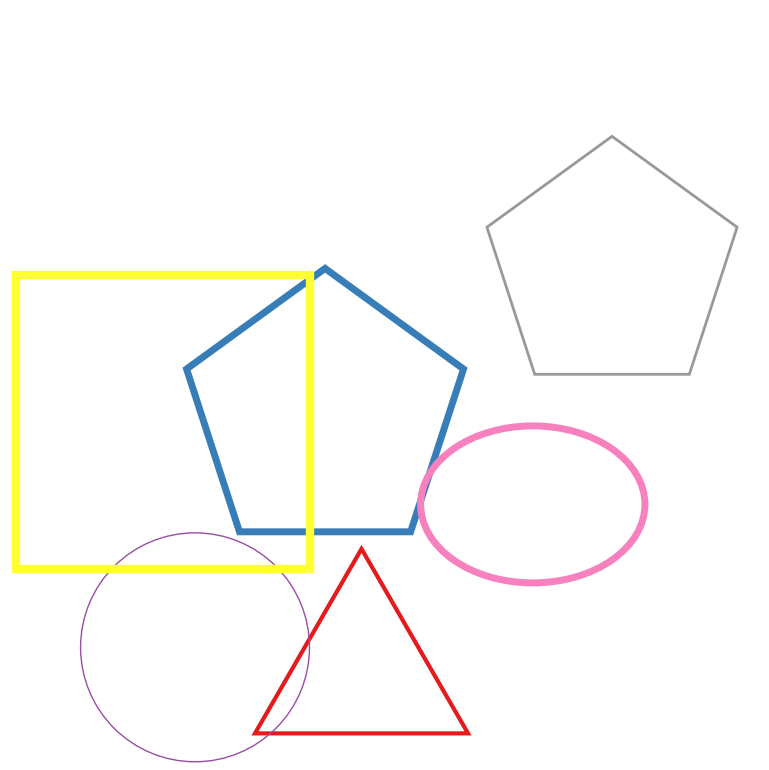[{"shape": "triangle", "thickness": 1.5, "radius": 0.8, "center": [0.469, 0.127]}, {"shape": "pentagon", "thickness": 2.5, "radius": 0.95, "center": [0.422, 0.462]}, {"shape": "circle", "thickness": 0.5, "radius": 0.74, "center": [0.253, 0.159]}, {"shape": "square", "thickness": 3, "radius": 0.95, "center": [0.212, 0.452]}, {"shape": "oval", "thickness": 2.5, "radius": 0.73, "center": [0.692, 0.345]}, {"shape": "pentagon", "thickness": 1, "radius": 0.85, "center": [0.795, 0.652]}]